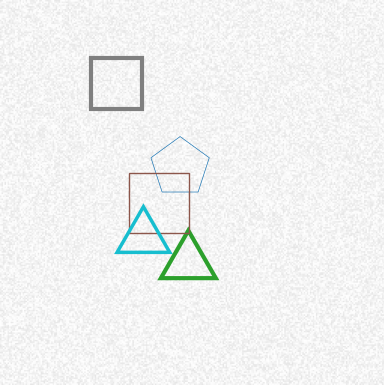[{"shape": "pentagon", "thickness": 0.5, "radius": 0.4, "center": [0.468, 0.566]}, {"shape": "triangle", "thickness": 3, "radius": 0.41, "center": [0.489, 0.319]}, {"shape": "square", "thickness": 1, "radius": 0.39, "center": [0.414, 0.473]}, {"shape": "square", "thickness": 3, "radius": 0.33, "center": [0.303, 0.782]}, {"shape": "triangle", "thickness": 2.5, "radius": 0.39, "center": [0.372, 0.384]}]